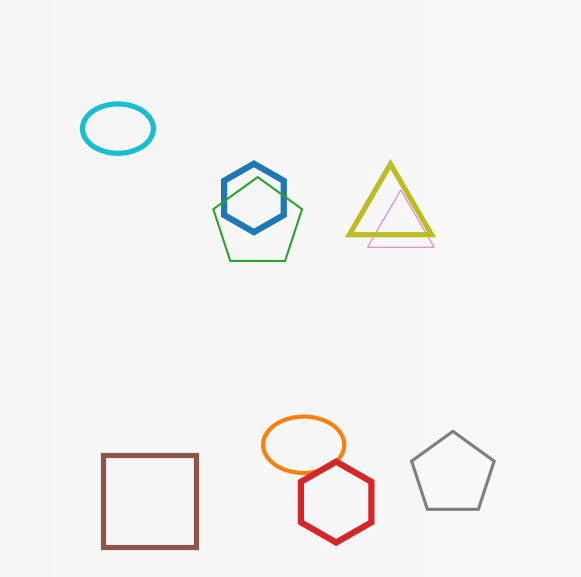[{"shape": "hexagon", "thickness": 3, "radius": 0.3, "center": [0.437, 0.656]}, {"shape": "oval", "thickness": 2, "radius": 0.35, "center": [0.522, 0.229]}, {"shape": "pentagon", "thickness": 1, "radius": 0.4, "center": [0.443, 0.612]}, {"shape": "hexagon", "thickness": 3, "radius": 0.35, "center": [0.578, 0.13]}, {"shape": "square", "thickness": 2.5, "radius": 0.4, "center": [0.257, 0.131]}, {"shape": "triangle", "thickness": 0.5, "radius": 0.33, "center": [0.69, 0.604]}, {"shape": "pentagon", "thickness": 1.5, "radius": 0.37, "center": [0.779, 0.178]}, {"shape": "triangle", "thickness": 2.5, "radius": 0.41, "center": [0.672, 0.634]}, {"shape": "oval", "thickness": 2.5, "radius": 0.31, "center": [0.203, 0.776]}]